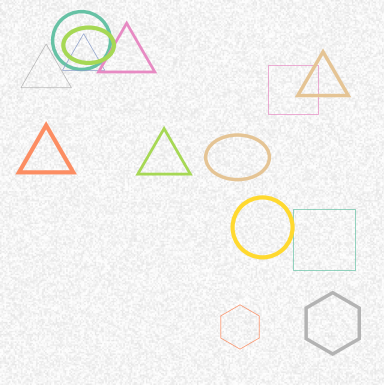[{"shape": "square", "thickness": 0.5, "radius": 0.4, "center": [0.842, 0.378]}, {"shape": "circle", "thickness": 2.5, "radius": 0.38, "center": [0.212, 0.895]}, {"shape": "triangle", "thickness": 3, "radius": 0.41, "center": [0.12, 0.593]}, {"shape": "hexagon", "thickness": 0.5, "radius": 0.29, "center": [0.623, 0.151]}, {"shape": "triangle", "thickness": 0.5, "radius": 0.32, "center": [0.217, 0.849]}, {"shape": "square", "thickness": 0.5, "radius": 0.32, "center": [0.762, 0.768]}, {"shape": "triangle", "thickness": 2, "radius": 0.42, "center": [0.329, 0.855]}, {"shape": "triangle", "thickness": 2, "radius": 0.39, "center": [0.426, 0.587]}, {"shape": "oval", "thickness": 3, "radius": 0.33, "center": [0.23, 0.882]}, {"shape": "circle", "thickness": 3, "radius": 0.39, "center": [0.682, 0.409]}, {"shape": "triangle", "thickness": 2.5, "radius": 0.38, "center": [0.839, 0.79]}, {"shape": "oval", "thickness": 2.5, "radius": 0.41, "center": [0.617, 0.591]}, {"shape": "hexagon", "thickness": 2.5, "radius": 0.4, "center": [0.864, 0.16]}, {"shape": "triangle", "thickness": 0.5, "radius": 0.38, "center": [0.12, 0.81]}]